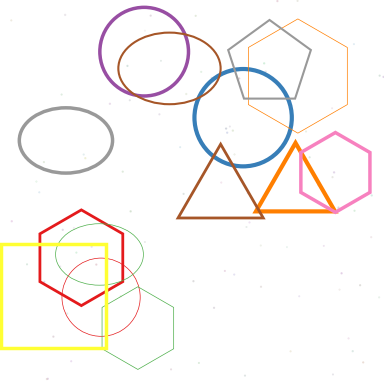[{"shape": "circle", "thickness": 0.5, "radius": 0.51, "center": [0.263, 0.228]}, {"shape": "hexagon", "thickness": 2, "radius": 0.62, "center": [0.211, 0.33]}, {"shape": "circle", "thickness": 3, "radius": 0.63, "center": [0.632, 0.694]}, {"shape": "oval", "thickness": 0.5, "radius": 0.57, "center": [0.258, 0.339]}, {"shape": "hexagon", "thickness": 0.5, "radius": 0.54, "center": [0.358, 0.148]}, {"shape": "circle", "thickness": 2.5, "radius": 0.58, "center": [0.374, 0.866]}, {"shape": "hexagon", "thickness": 0.5, "radius": 0.74, "center": [0.774, 0.803]}, {"shape": "triangle", "thickness": 3, "radius": 0.59, "center": [0.768, 0.51]}, {"shape": "square", "thickness": 2.5, "radius": 0.68, "center": [0.139, 0.232]}, {"shape": "oval", "thickness": 1.5, "radius": 0.66, "center": [0.44, 0.822]}, {"shape": "triangle", "thickness": 2, "radius": 0.64, "center": [0.573, 0.498]}, {"shape": "hexagon", "thickness": 2.5, "radius": 0.52, "center": [0.871, 0.552]}, {"shape": "oval", "thickness": 2.5, "radius": 0.61, "center": [0.171, 0.635]}, {"shape": "pentagon", "thickness": 1.5, "radius": 0.56, "center": [0.7, 0.835]}]